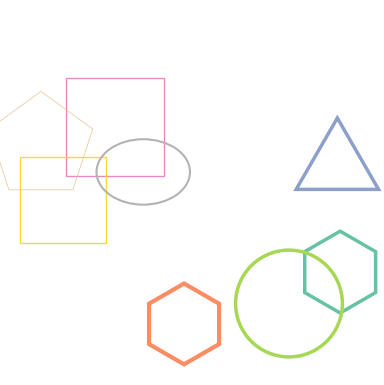[{"shape": "hexagon", "thickness": 2.5, "radius": 0.53, "center": [0.884, 0.293]}, {"shape": "hexagon", "thickness": 3, "radius": 0.52, "center": [0.478, 0.159]}, {"shape": "triangle", "thickness": 2.5, "radius": 0.62, "center": [0.876, 0.57]}, {"shape": "square", "thickness": 1, "radius": 0.63, "center": [0.299, 0.67]}, {"shape": "circle", "thickness": 2.5, "radius": 0.69, "center": [0.751, 0.212]}, {"shape": "square", "thickness": 1, "radius": 0.56, "center": [0.163, 0.481]}, {"shape": "pentagon", "thickness": 0.5, "radius": 0.71, "center": [0.106, 0.621]}, {"shape": "oval", "thickness": 1.5, "radius": 0.61, "center": [0.372, 0.553]}]